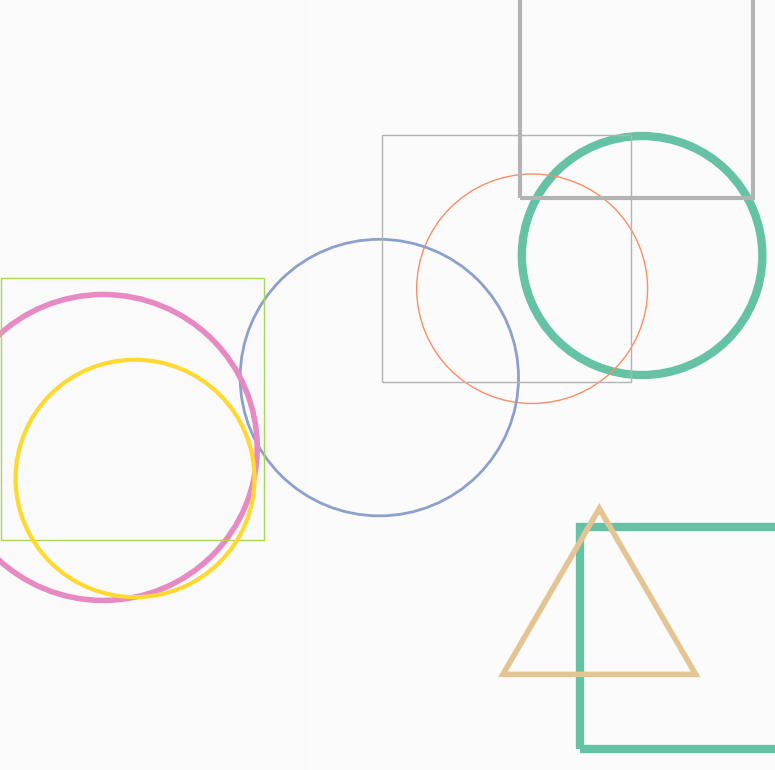[{"shape": "circle", "thickness": 3, "radius": 0.78, "center": [0.829, 0.668]}, {"shape": "square", "thickness": 3, "radius": 0.72, "center": [0.892, 0.171]}, {"shape": "circle", "thickness": 0.5, "radius": 0.75, "center": [0.687, 0.625]}, {"shape": "circle", "thickness": 1, "radius": 0.9, "center": [0.489, 0.51]}, {"shape": "circle", "thickness": 2, "radius": 0.99, "center": [0.133, 0.419]}, {"shape": "square", "thickness": 0.5, "radius": 0.85, "center": [0.171, 0.469]}, {"shape": "circle", "thickness": 1.5, "radius": 0.77, "center": [0.174, 0.379]}, {"shape": "triangle", "thickness": 2, "radius": 0.72, "center": [0.773, 0.196]}, {"shape": "square", "thickness": 1.5, "radius": 0.75, "center": [0.821, 0.893]}, {"shape": "square", "thickness": 0.5, "radius": 0.8, "center": [0.653, 0.664]}]